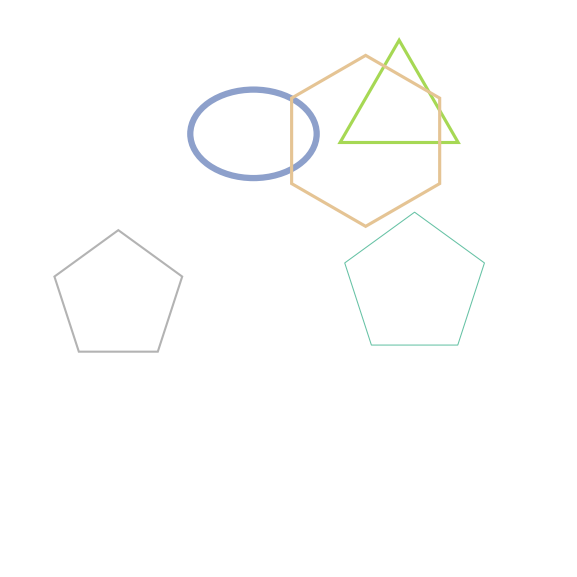[{"shape": "pentagon", "thickness": 0.5, "radius": 0.64, "center": [0.718, 0.505]}, {"shape": "oval", "thickness": 3, "radius": 0.55, "center": [0.439, 0.767]}, {"shape": "triangle", "thickness": 1.5, "radius": 0.59, "center": [0.691, 0.811]}, {"shape": "hexagon", "thickness": 1.5, "radius": 0.74, "center": [0.633, 0.755]}, {"shape": "pentagon", "thickness": 1, "radius": 0.58, "center": [0.205, 0.484]}]